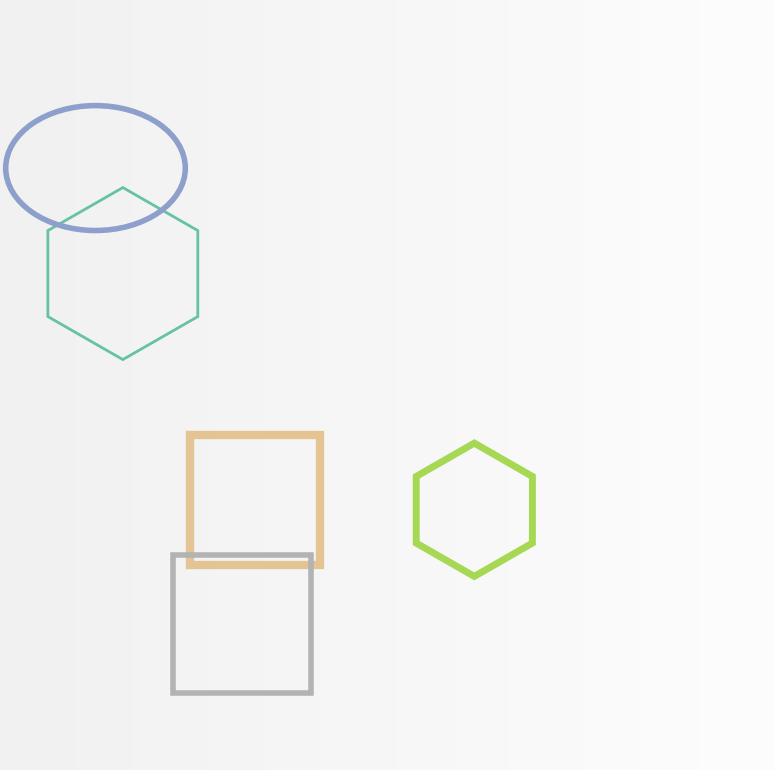[{"shape": "hexagon", "thickness": 1, "radius": 0.56, "center": [0.159, 0.645]}, {"shape": "oval", "thickness": 2, "radius": 0.58, "center": [0.123, 0.782]}, {"shape": "hexagon", "thickness": 2.5, "radius": 0.43, "center": [0.612, 0.338]}, {"shape": "square", "thickness": 3, "radius": 0.42, "center": [0.329, 0.35]}, {"shape": "square", "thickness": 2, "radius": 0.45, "center": [0.312, 0.189]}]